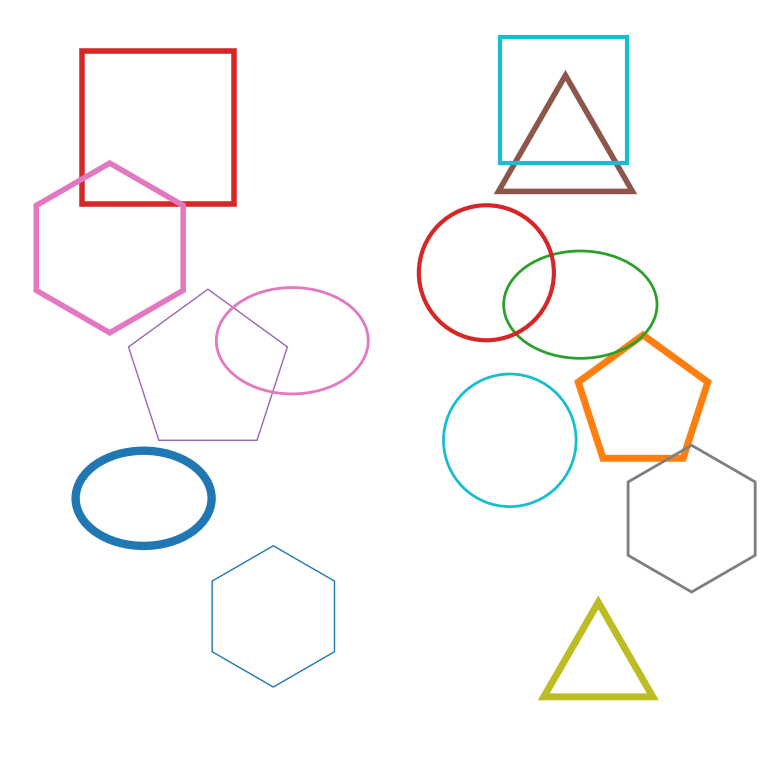[{"shape": "oval", "thickness": 3, "radius": 0.44, "center": [0.187, 0.353]}, {"shape": "hexagon", "thickness": 0.5, "radius": 0.46, "center": [0.355, 0.199]}, {"shape": "pentagon", "thickness": 2.5, "radius": 0.44, "center": [0.835, 0.476]}, {"shape": "oval", "thickness": 1, "radius": 0.5, "center": [0.754, 0.604]}, {"shape": "square", "thickness": 2, "radius": 0.5, "center": [0.205, 0.834]}, {"shape": "circle", "thickness": 1.5, "radius": 0.44, "center": [0.632, 0.646]}, {"shape": "pentagon", "thickness": 0.5, "radius": 0.54, "center": [0.27, 0.516]}, {"shape": "triangle", "thickness": 2, "radius": 0.5, "center": [0.734, 0.802]}, {"shape": "hexagon", "thickness": 2, "radius": 0.55, "center": [0.142, 0.678]}, {"shape": "oval", "thickness": 1, "radius": 0.49, "center": [0.38, 0.557]}, {"shape": "hexagon", "thickness": 1, "radius": 0.48, "center": [0.898, 0.326]}, {"shape": "triangle", "thickness": 2.5, "radius": 0.41, "center": [0.777, 0.136]}, {"shape": "square", "thickness": 1.5, "radius": 0.41, "center": [0.732, 0.87]}, {"shape": "circle", "thickness": 1, "radius": 0.43, "center": [0.662, 0.428]}]